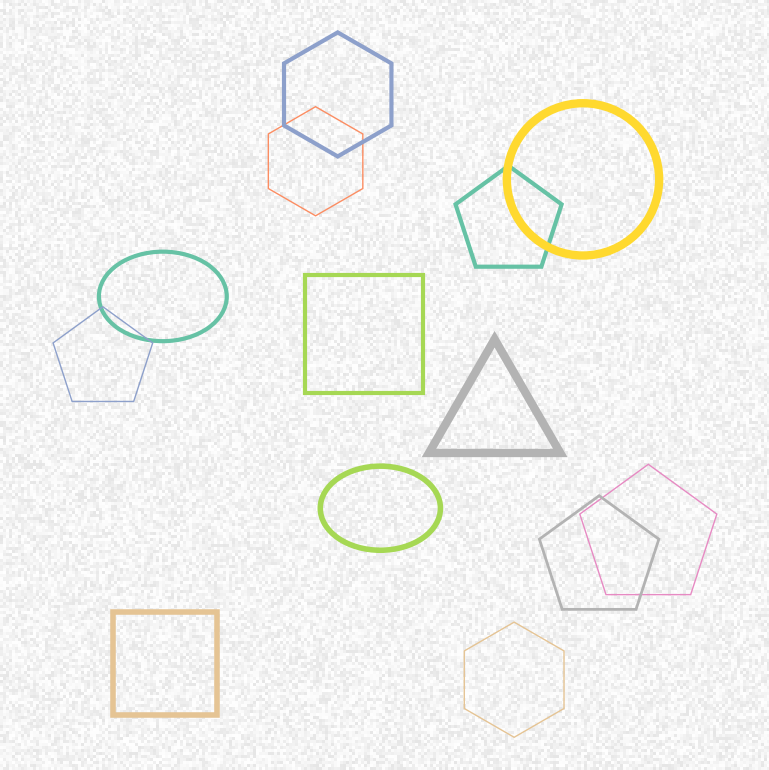[{"shape": "oval", "thickness": 1.5, "radius": 0.42, "center": [0.211, 0.615]}, {"shape": "pentagon", "thickness": 1.5, "radius": 0.36, "center": [0.66, 0.712]}, {"shape": "hexagon", "thickness": 0.5, "radius": 0.35, "center": [0.41, 0.791]}, {"shape": "hexagon", "thickness": 1.5, "radius": 0.4, "center": [0.439, 0.877]}, {"shape": "pentagon", "thickness": 0.5, "radius": 0.34, "center": [0.134, 0.534]}, {"shape": "pentagon", "thickness": 0.5, "radius": 0.47, "center": [0.842, 0.303]}, {"shape": "square", "thickness": 1.5, "radius": 0.38, "center": [0.473, 0.566]}, {"shape": "oval", "thickness": 2, "radius": 0.39, "center": [0.494, 0.34]}, {"shape": "circle", "thickness": 3, "radius": 0.49, "center": [0.757, 0.767]}, {"shape": "square", "thickness": 2, "radius": 0.34, "center": [0.214, 0.138]}, {"shape": "hexagon", "thickness": 0.5, "radius": 0.37, "center": [0.668, 0.117]}, {"shape": "pentagon", "thickness": 1, "radius": 0.41, "center": [0.778, 0.275]}, {"shape": "triangle", "thickness": 3, "radius": 0.49, "center": [0.642, 0.461]}]